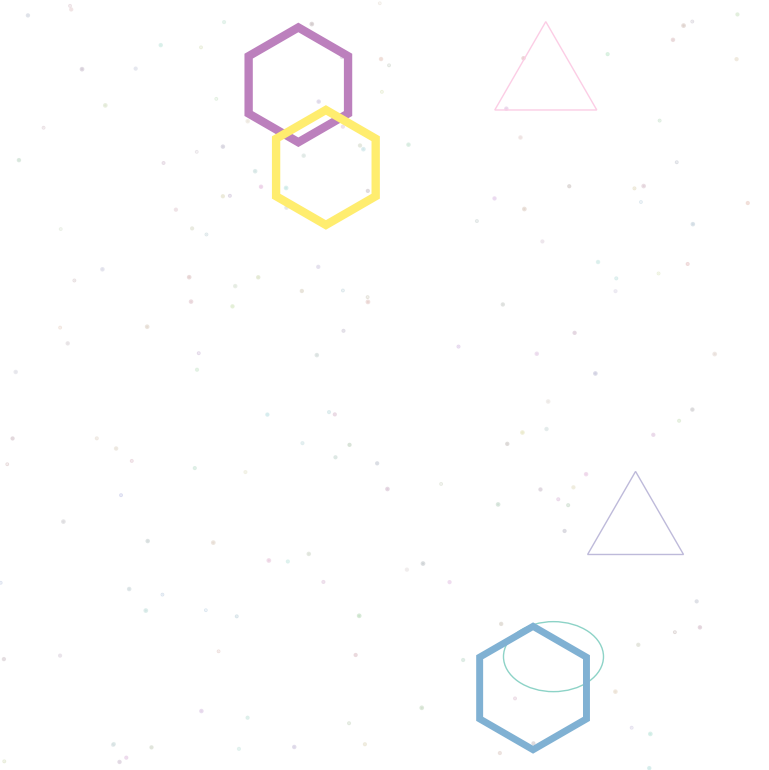[{"shape": "oval", "thickness": 0.5, "radius": 0.32, "center": [0.719, 0.147]}, {"shape": "triangle", "thickness": 0.5, "radius": 0.36, "center": [0.825, 0.316]}, {"shape": "hexagon", "thickness": 2.5, "radius": 0.4, "center": [0.692, 0.106]}, {"shape": "triangle", "thickness": 0.5, "radius": 0.38, "center": [0.709, 0.895]}, {"shape": "hexagon", "thickness": 3, "radius": 0.37, "center": [0.387, 0.89]}, {"shape": "hexagon", "thickness": 3, "radius": 0.37, "center": [0.423, 0.783]}]